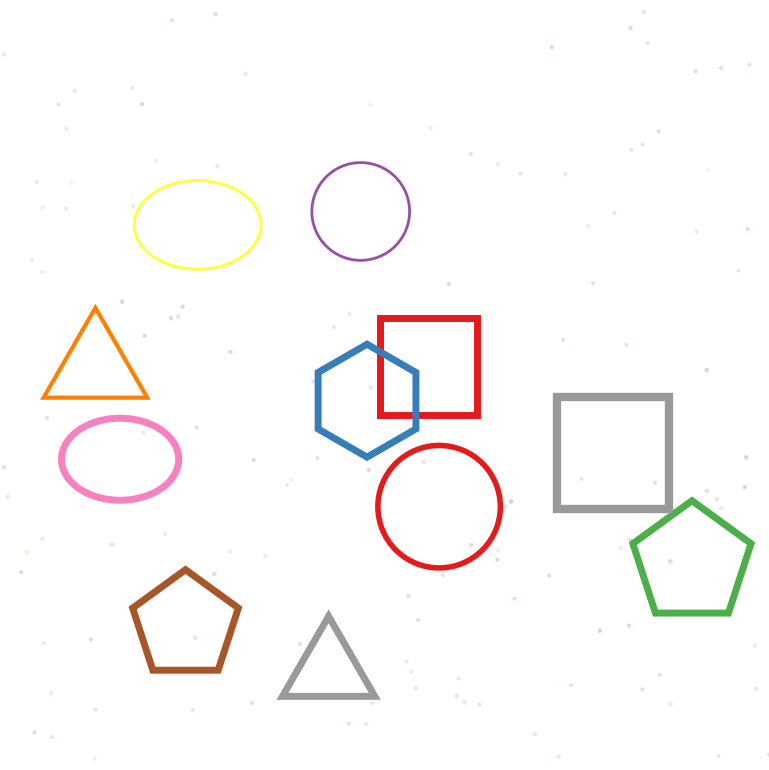[{"shape": "square", "thickness": 2.5, "radius": 0.32, "center": [0.557, 0.524]}, {"shape": "circle", "thickness": 2, "radius": 0.4, "center": [0.57, 0.342]}, {"shape": "hexagon", "thickness": 2.5, "radius": 0.37, "center": [0.477, 0.48]}, {"shape": "pentagon", "thickness": 2.5, "radius": 0.4, "center": [0.899, 0.269]}, {"shape": "circle", "thickness": 1, "radius": 0.32, "center": [0.468, 0.725]}, {"shape": "triangle", "thickness": 1.5, "radius": 0.39, "center": [0.124, 0.522]}, {"shape": "oval", "thickness": 1, "radius": 0.41, "center": [0.257, 0.708]}, {"shape": "pentagon", "thickness": 2.5, "radius": 0.36, "center": [0.241, 0.188]}, {"shape": "oval", "thickness": 2.5, "radius": 0.38, "center": [0.156, 0.404]}, {"shape": "square", "thickness": 3, "radius": 0.36, "center": [0.796, 0.412]}, {"shape": "triangle", "thickness": 2.5, "radius": 0.35, "center": [0.427, 0.13]}]